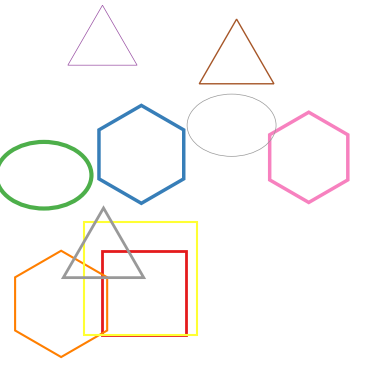[{"shape": "square", "thickness": 2, "radius": 0.54, "center": [0.373, 0.238]}, {"shape": "hexagon", "thickness": 2.5, "radius": 0.64, "center": [0.367, 0.599]}, {"shape": "oval", "thickness": 3, "radius": 0.62, "center": [0.114, 0.545]}, {"shape": "triangle", "thickness": 0.5, "radius": 0.52, "center": [0.266, 0.883]}, {"shape": "hexagon", "thickness": 1.5, "radius": 0.69, "center": [0.159, 0.211]}, {"shape": "square", "thickness": 1.5, "radius": 0.73, "center": [0.366, 0.277]}, {"shape": "triangle", "thickness": 1, "radius": 0.56, "center": [0.615, 0.838]}, {"shape": "hexagon", "thickness": 2.5, "radius": 0.59, "center": [0.802, 0.591]}, {"shape": "oval", "thickness": 0.5, "radius": 0.58, "center": [0.602, 0.675]}, {"shape": "triangle", "thickness": 2, "radius": 0.6, "center": [0.269, 0.339]}]